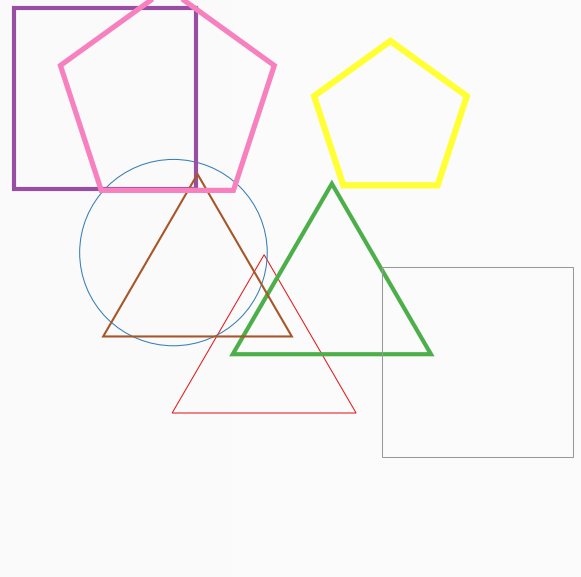[{"shape": "triangle", "thickness": 0.5, "radius": 0.91, "center": [0.454, 0.375]}, {"shape": "circle", "thickness": 0.5, "radius": 0.81, "center": [0.298, 0.562]}, {"shape": "triangle", "thickness": 2, "radius": 0.98, "center": [0.571, 0.484]}, {"shape": "square", "thickness": 2, "radius": 0.78, "center": [0.181, 0.829]}, {"shape": "pentagon", "thickness": 3, "radius": 0.69, "center": [0.672, 0.79]}, {"shape": "triangle", "thickness": 1, "radius": 0.94, "center": [0.34, 0.51]}, {"shape": "pentagon", "thickness": 2.5, "radius": 0.97, "center": [0.288, 0.826]}, {"shape": "square", "thickness": 0.5, "radius": 0.82, "center": [0.822, 0.372]}]